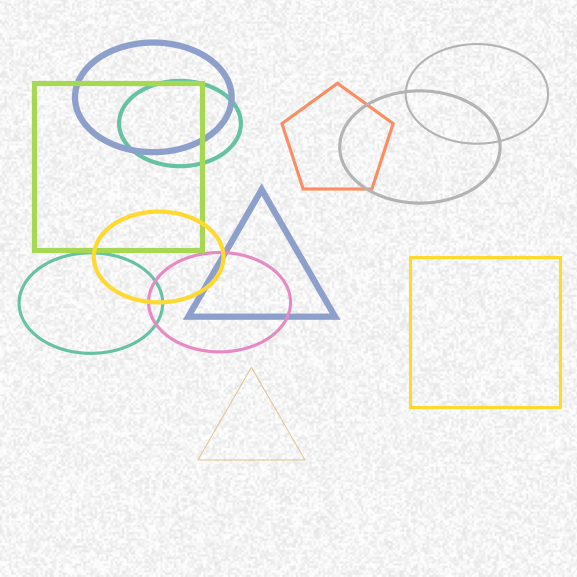[{"shape": "oval", "thickness": 1.5, "radius": 0.62, "center": [0.157, 0.474]}, {"shape": "oval", "thickness": 2, "radius": 0.53, "center": [0.312, 0.785]}, {"shape": "pentagon", "thickness": 1.5, "radius": 0.51, "center": [0.584, 0.754]}, {"shape": "oval", "thickness": 3, "radius": 0.68, "center": [0.265, 0.831]}, {"shape": "triangle", "thickness": 3, "radius": 0.73, "center": [0.453, 0.524]}, {"shape": "oval", "thickness": 1.5, "radius": 0.61, "center": [0.38, 0.476]}, {"shape": "square", "thickness": 2.5, "radius": 0.73, "center": [0.205, 0.711]}, {"shape": "oval", "thickness": 2, "radius": 0.56, "center": [0.275, 0.554]}, {"shape": "square", "thickness": 1.5, "radius": 0.65, "center": [0.84, 0.424]}, {"shape": "triangle", "thickness": 0.5, "radius": 0.53, "center": [0.435, 0.256]}, {"shape": "oval", "thickness": 1.5, "radius": 0.69, "center": [0.727, 0.745]}, {"shape": "oval", "thickness": 1, "radius": 0.62, "center": [0.826, 0.837]}]